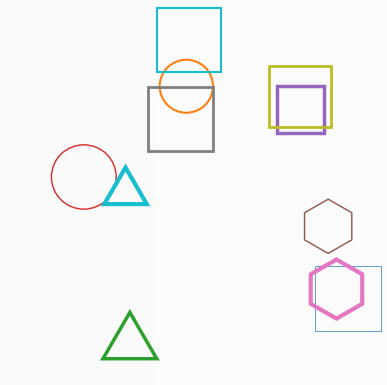[{"shape": "square", "thickness": 0.5, "radius": 0.42, "center": [0.898, 0.225]}, {"shape": "circle", "thickness": 1.5, "radius": 0.34, "center": [0.481, 0.776]}, {"shape": "triangle", "thickness": 2.5, "radius": 0.4, "center": [0.335, 0.108]}, {"shape": "circle", "thickness": 1, "radius": 0.42, "center": [0.216, 0.54]}, {"shape": "square", "thickness": 2.5, "radius": 0.31, "center": [0.776, 0.714]}, {"shape": "hexagon", "thickness": 1, "radius": 0.35, "center": [0.847, 0.412]}, {"shape": "hexagon", "thickness": 3, "radius": 0.38, "center": [0.868, 0.249]}, {"shape": "square", "thickness": 2, "radius": 0.42, "center": [0.467, 0.691]}, {"shape": "square", "thickness": 2, "radius": 0.4, "center": [0.774, 0.75]}, {"shape": "triangle", "thickness": 3, "radius": 0.32, "center": [0.324, 0.502]}, {"shape": "square", "thickness": 1.5, "radius": 0.42, "center": [0.487, 0.896]}]